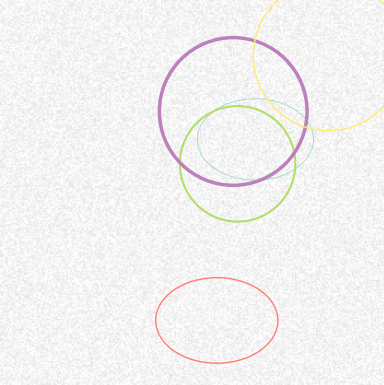[{"shape": "oval", "thickness": 0.5, "radius": 0.75, "center": [0.663, 0.638]}, {"shape": "oval", "thickness": 1, "radius": 0.79, "center": [0.563, 0.168]}, {"shape": "circle", "thickness": 1.5, "radius": 0.75, "center": [0.617, 0.574]}, {"shape": "circle", "thickness": 2.5, "radius": 0.96, "center": [0.606, 0.71]}, {"shape": "circle", "thickness": 1, "radius": 0.98, "center": [0.853, 0.856]}]